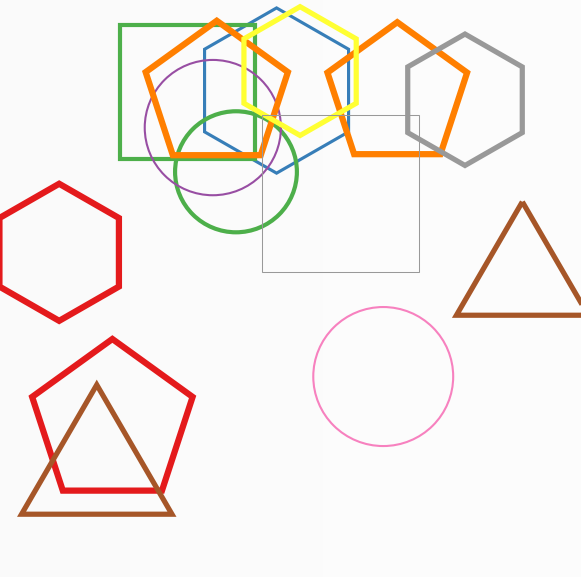[{"shape": "pentagon", "thickness": 3, "radius": 0.73, "center": [0.193, 0.267]}, {"shape": "hexagon", "thickness": 3, "radius": 0.59, "center": [0.102, 0.562]}, {"shape": "hexagon", "thickness": 1.5, "radius": 0.72, "center": [0.476, 0.842]}, {"shape": "square", "thickness": 2, "radius": 0.58, "center": [0.322, 0.84]}, {"shape": "circle", "thickness": 2, "radius": 0.52, "center": [0.406, 0.702]}, {"shape": "circle", "thickness": 1, "radius": 0.59, "center": [0.366, 0.778]}, {"shape": "pentagon", "thickness": 3, "radius": 0.64, "center": [0.373, 0.835]}, {"shape": "pentagon", "thickness": 3, "radius": 0.63, "center": [0.683, 0.834]}, {"shape": "hexagon", "thickness": 2.5, "radius": 0.56, "center": [0.516, 0.876]}, {"shape": "triangle", "thickness": 2.5, "radius": 0.65, "center": [0.899, 0.519]}, {"shape": "triangle", "thickness": 2.5, "radius": 0.75, "center": [0.166, 0.183]}, {"shape": "circle", "thickness": 1, "radius": 0.6, "center": [0.659, 0.347]}, {"shape": "square", "thickness": 0.5, "radius": 0.68, "center": [0.586, 0.663]}, {"shape": "hexagon", "thickness": 2.5, "radius": 0.57, "center": [0.8, 0.826]}]